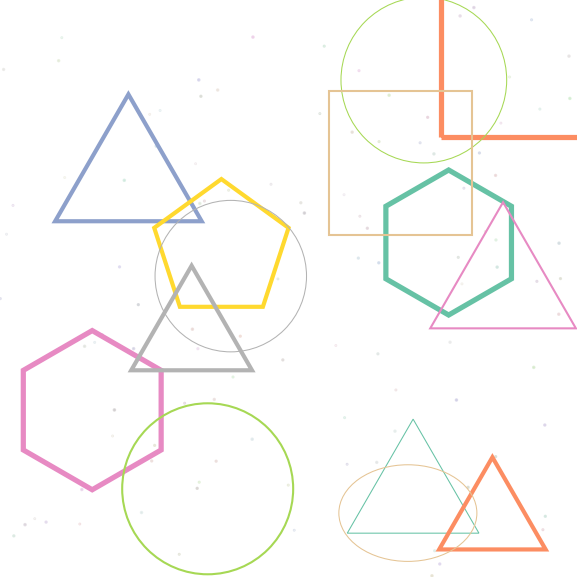[{"shape": "triangle", "thickness": 0.5, "radius": 0.66, "center": [0.715, 0.142]}, {"shape": "hexagon", "thickness": 2.5, "radius": 0.63, "center": [0.777, 0.579]}, {"shape": "square", "thickness": 2.5, "radius": 0.63, "center": [0.89, 0.888]}, {"shape": "triangle", "thickness": 2, "radius": 0.53, "center": [0.853, 0.101]}, {"shape": "triangle", "thickness": 2, "radius": 0.73, "center": [0.222, 0.689]}, {"shape": "hexagon", "thickness": 2.5, "radius": 0.69, "center": [0.16, 0.289]}, {"shape": "triangle", "thickness": 1, "radius": 0.73, "center": [0.871, 0.503]}, {"shape": "circle", "thickness": 0.5, "radius": 0.72, "center": [0.734, 0.86]}, {"shape": "circle", "thickness": 1, "radius": 0.74, "center": [0.36, 0.153]}, {"shape": "pentagon", "thickness": 2, "radius": 0.61, "center": [0.383, 0.567]}, {"shape": "square", "thickness": 1, "radius": 0.62, "center": [0.694, 0.717]}, {"shape": "oval", "thickness": 0.5, "radius": 0.6, "center": [0.706, 0.111]}, {"shape": "circle", "thickness": 0.5, "radius": 0.66, "center": [0.4, 0.521]}, {"shape": "triangle", "thickness": 2, "radius": 0.6, "center": [0.332, 0.418]}]